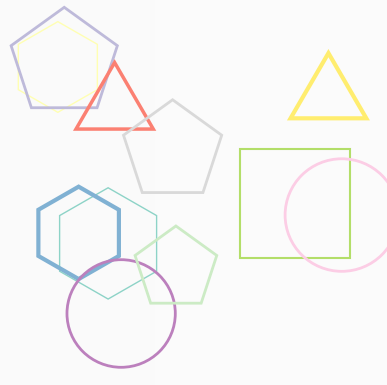[{"shape": "hexagon", "thickness": 1, "radius": 0.72, "center": [0.279, 0.368]}, {"shape": "hexagon", "thickness": 1, "radius": 0.59, "center": [0.149, 0.826]}, {"shape": "pentagon", "thickness": 2, "radius": 0.72, "center": [0.166, 0.837]}, {"shape": "triangle", "thickness": 2.5, "radius": 0.58, "center": [0.296, 0.722]}, {"shape": "hexagon", "thickness": 3, "radius": 0.6, "center": [0.203, 0.395]}, {"shape": "square", "thickness": 1.5, "radius": 0.71, "center": [0.76, 0.471]}, {"shape": "circle", "thickness": 2, "radius": 0.73, "center": [0.882, 0.441]}, {"shape": "pentagon", "thickness": 2, "radius": 0.67, "center": [0.445, 0.608]}, {"shape": "circle", "thickness": 2, "radius": 0.7, "center": [0.313, 0.186]}, {"shape": "pentagon", "thickness": 2, "radius": 0.55, "center": [0.454, 0.302]}, {"shape": "triangle", "thickness": 3, "radius": 0.56, "center": [0.848, 0.749]}]